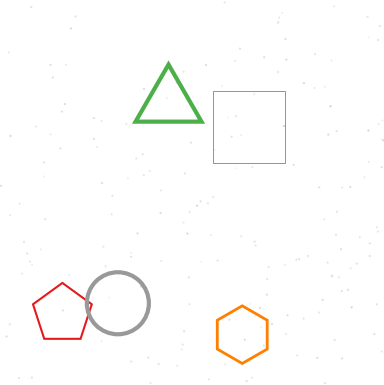[{"shape": "pentagon", "thickness": 1.5, "radius": 0.4, "center": [0.162, 0.185]}, {"shape": "triangle", "thickness": 3, "radius": 0.49, "center": [0.438, 0.733]}, {"shape": "hexagon", "thickness": 2, "radius": 0.37, "center": [0.629, 0.131]}, {"shape": "square", "thickness": 0.5, "radius": 0.47, "center": [0.648, 0.67]}, {"shape": "circle", "thickness": 3, "radius": 0.4, "center": [0.306, 0.212]}]